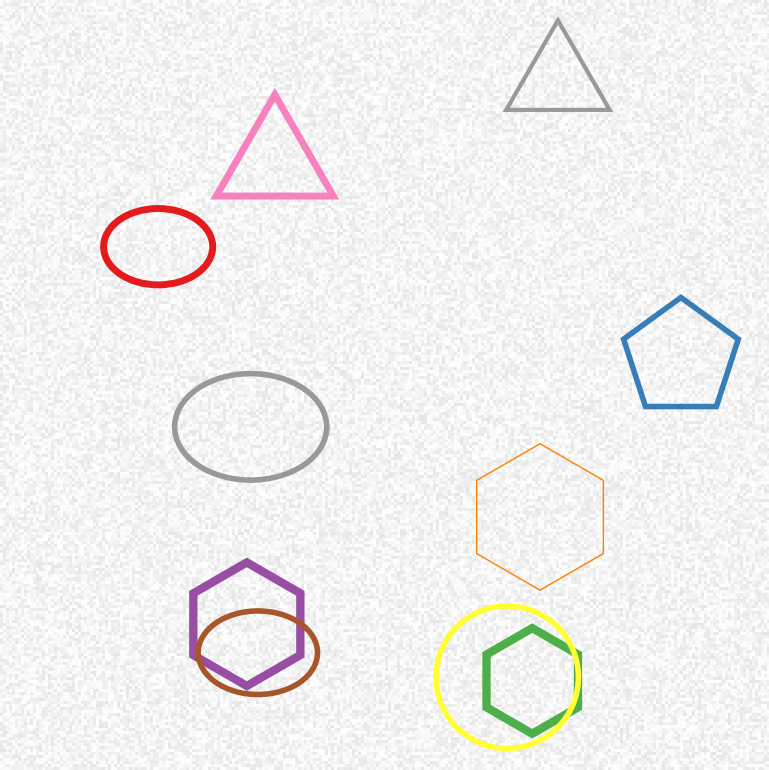[{"shape": "oval", "thickness": 2.5, "radius": 0.35, "center": [0.205, 0.68]}, {"shape": "pentagon", "thickness": 2, "radius": 0.39, "center": [0.884, 0.535]}, {"shape": "hexagon", "thickness": 3, "radius": 0.34, "center": [0.691, 0.116]}, {"shape": "hexagon", "thickness": 3, "radius": 0.4, "center": [0.321, 0.189]}, {"shape": "hexagon", "thickness": 0.5, "radius": 0.48, "center": [0.701, 0.329]}, {"shape": "circle", "thickness": 2, "radius": 0.46, "center": [0.659, 0.12]}, {"shape": "oval", "thickness": 2, "radius": 0.39, "center": [0.335, 0.152]}, {"shape": "triangle", "thickness": 2.5, "radius": 0.44, "center": [0.357, 0.789]}, {"shape": "triangle", "thickness": 1.5, "radius": 0.39, "center": [0.725, 0.896]}, {"shape": "oval", "thickness": 2, "radius": 0.49, "center": [0.326, 0.446]}]